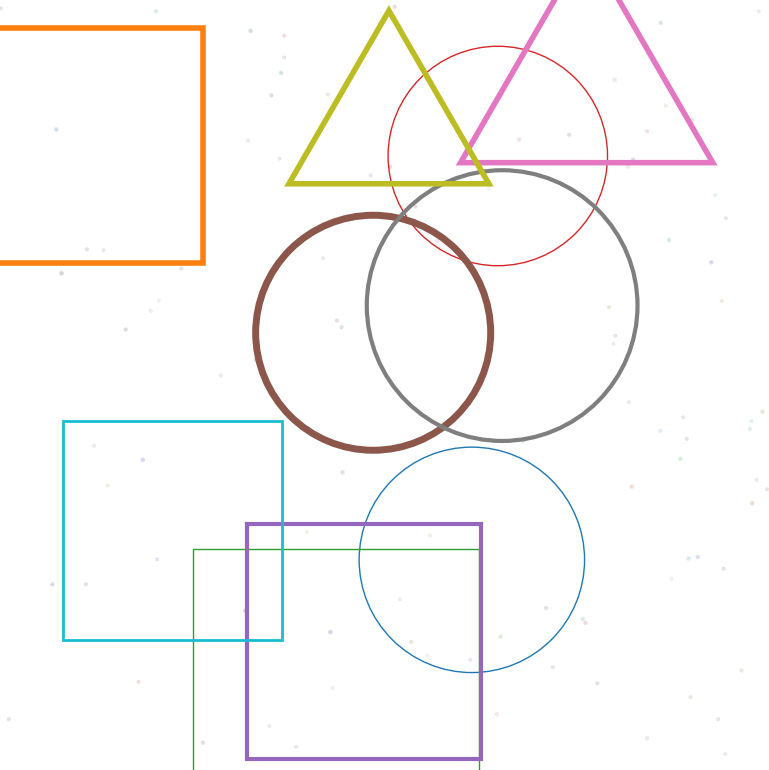[{"shape": "circle", "thickness": 0.5, "radius": 0.73, "center": [0.613, 0.273]}, {"shape": "square", "thickness": 2, "radius": 0.76, "center": [0.112, 0.811]}, {"shape": "square", "thickness": 0.5, "radius": 0.93, "center": [0.437, 0.102]}, {"shape": "circle", "thickness": 0.5, "radius": 0.71, "center": [0.646, 0.797]}, {"shape": "square", "thickness": 1.5, "radius": 0.76, "center": [0.473, 0.167]}, {"shape": "circle", "thickness": 2.5, "radius": 0.76, "center": [0.485, 0.568]}, {"shape": "triangle", "thickness": 2, "radius": 0.95, "center": [0.762, 0.883]}, {"shape": "circle", "thickness": 1.5, "radius": 0.88, "center": [0.652, 0.603]}, {"shape": "triangle", "thickness": 2, "radius": 0.75, "center": [0.505, 0.836]}, {"shape": "square", "thickness": 1, "radius": 0.71, "center": [0.224, 0.311]}]